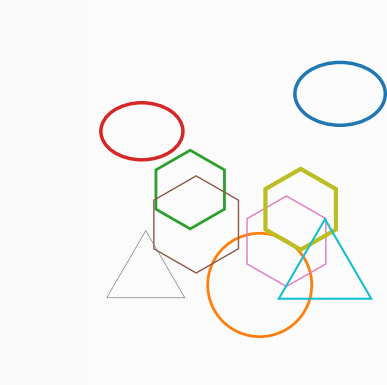[{"shape": "oval", "thickness": 2.5, "radius": 0.58, "center": [0.878, 0.756]}, {"shape": "circle", "thickness": 2, "radius": 0.67, "center": [0.67, 0.26]}, {"shape": "hexagon", "thickness": 2, "radius": 0.51, "center": [0.491, 0.508]}, {"shape": "oval", "thickness": 2.5, "radius": 0.53, "center": [0.366, 0.659]}, {"shape": "hexagon", "thickness": 1, "radius": 0.63, "center": [0.506, 0.417]}, {"shape": "hexagon", "thickness": 1, "radius": 0.59, "center": [0.739, 0.373]}, {"shape": "triangle", "thickness": 0.5, "radius": 0.58, "center": [0.376, 0.285]}, {"shape": "hexagon", "thickness": 3, "radius": 0.53, "center": [0.776, 0.456]}, {"shape": "triangle", "thickness": 1.5, "radius": 0.69, "center": [0.839, 0.293]}]